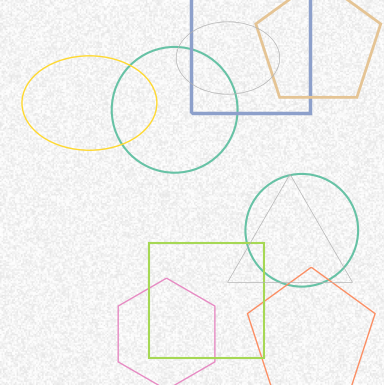[{"shape": "circle", "thickness": 1.5, "radius": 0.73, "center": [0.784, 0.402]}, {"shape": "circle", "thickness": 1.5, "radius": 0.82, "center": [0.454, 0.715]}, {"shape": "pentagon", "thickness": 1, "radius": 0.87, "center": [0.809, 0.132]}, {"shape": "square", "thickness": 2.5, "radius": 0.77, "center": [0.65, 0.861]}, {"shape": "hexagon", "thickness": 1, "radius": 0.72, "center": [0.433, 0.133]}, {"shape": "square", "thickness": 1.5, "radius": 0.75, "center": [0.536, 0.22]}, {"shape": "oval", "thickness": 1, "radius": 0.88, "center": [0.232, 0.732]}, {"shape": "pentagon", "thickness": 2, "radius": 0.85, "center": [0.827, 0.885]}, {"shape": "triangle", "thickness": 0.5, "radius": 0.94, "center": [0.753, 0.36]}, {"shape": "oval", "thickness": 0.5, "radius": 0.67, "center": [0.592, 0.849]}]